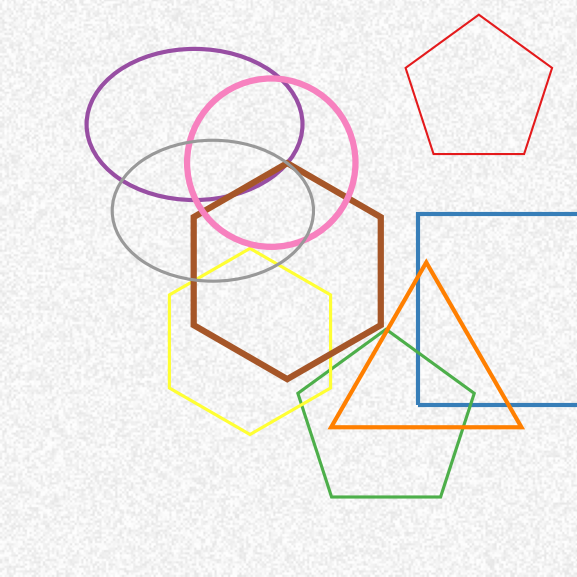[{"shape": "pentagon", "thickness": 1, "radius": 0.67, "center": [0.829, 0.84]}, {"shape": "square", "thickness": 2, "radius": 0.83, "center": [0.89, 0.463]}, {"shape": "pentagon", "thickness": 1.5, "radius": 0.8, "center": [0.669, 0.268]}, {"shape": "oval", "thickness": 2, "radius": 0.93, "center": [0.337, 0.784]}, {"shape": "triangle", "thickness": 2, "radius": 0.95, "center": [0.738, 0.354]}, {"shape": "hexagon", "thickness": 1.5, "radius": 0.81, "center": [0.433, 0.408]}, {"shape": "hexagon", "thickness": 3, "radius": 0.94, "center": [0.497, 0.53]}, {"shape": "circle", "thickness": 3, "radius": 0.73, "center": [0.47, 0.717]}, {"shape": "oval", "thickness": 1.5, "radius": 0.87, "center": [0.369, 0.634]}]